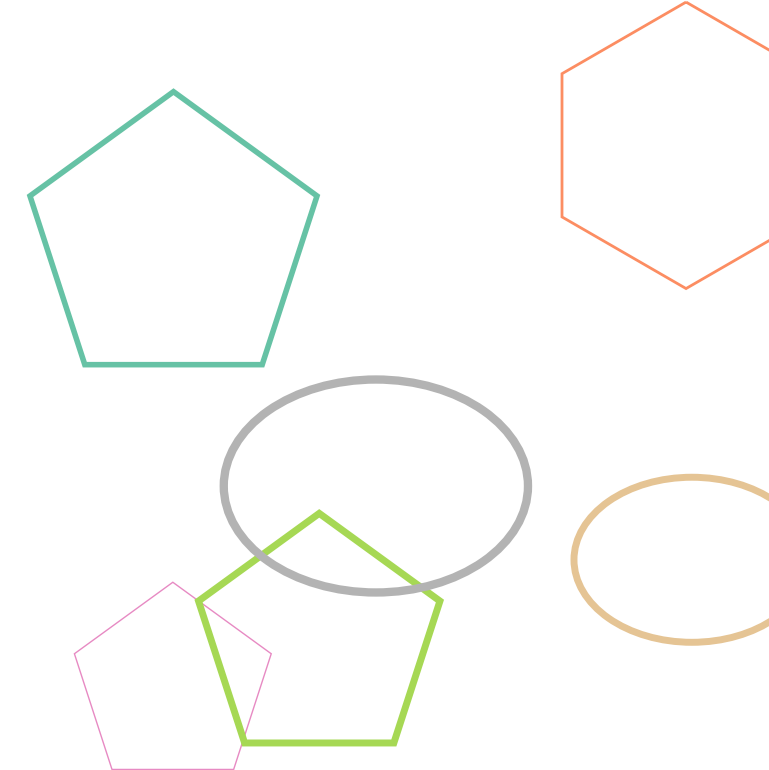[{"shape": "pentagon", "thickness": 2, "radius": 0.98, "center": [0.225, 0.685]}, {"shape": "hexagon", "thickness": 1, "radius": 0.93, "center": [0.891, 0.811]}, {"shape": "pentagon", "thickness": 0.5, "radius": 0.67, "center": [0.224, 0.109]}, {"shape": "pentagon", "thickness": 2.5, "radius": 0.82, "center": [0.415, 0.168]}, {"shape": "oval", "thickness": 2.5, "radius": 0.77, "center": [0.899, 0.273]}, {"shape": "oval", "thickness": 3, "radius": 0.99, "center": [0.488, 0.369]}]